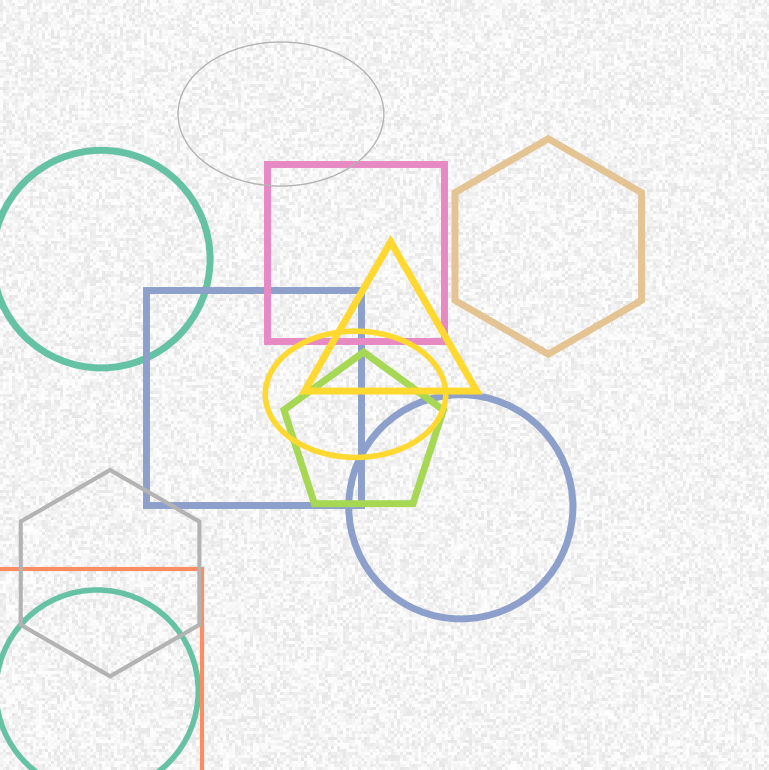[{"shape": "circle", "thickness": 2.5, "radius": 0.71, "center": [0.132, 0.663]}, {"shape": "circle", "thickness": 2, "radius": 0.66, "center": [0.126, 0.102]}, {"shape": "square", "thickness": 1.5, "radius": 0.67, "center": [0.13, 0.128]}, {"shape": "square", "thickness": 2.5, "radius": 0.7, "center": [0.329, 0.484]}, {"shape": "circle", "thickness": 2.5, "radius": 0.73, "center": [0.598, 0.342]}, {"shape": "square", "thickness": 2.5, "radius": 0.57, "center": [0.462, 0.672]}, {"shape": "pentagon", "thickness": 2.5, "radius": 0.54, "center": [0.472, 0.434]}, {"shape": "triangle", "thickness": 2.5, "radius": 0.65, "center": [0.507, 0.557]}, {"shape": "oval", "thickness": 2, "radius": 0.59, "center": [0.462, 0.488]}, {"shape": "hexagon", "thickness": 2.5, "radius": 0.7, "center": [0.712, 0.68]}, {"shape": "oval", "thickness": 0.5, "radius": 0.67, "center": [0.365, 0.852]}, {"shape": "hexagon", "thickness": 1.5, "radius": 0.67, "center": [0.143, 0.256]}]